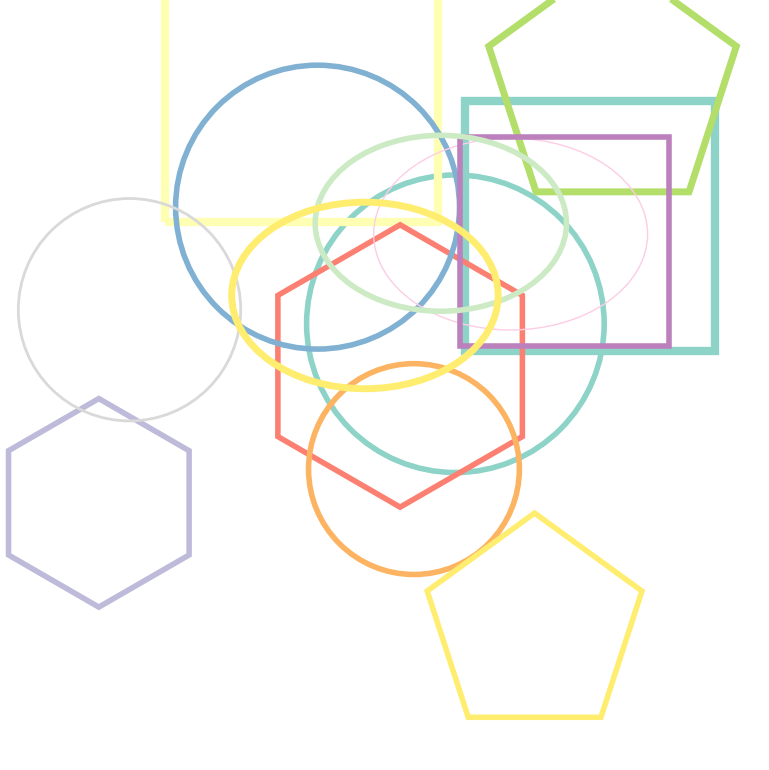[{"shape": "square", "thickness": 3, "radius": 0.81, "center": [0.767, 0.707]}, {"shape": "circle", "thickness": 2, "radius": 0.97, "center": [0.591, 0.58]}, {"shape": "square", "thickness": 3, "radius": 0.89, "center": [0.391, 0.889]}, {"shape": "hexagon", "thickness": 2, "radius": 0.68, "center": [0.128, 0.347]}, {"shape": "hexagon", "thickness": 2, "radius": 0.92, "center": [0.52, 0.525]}, {"shape": "circle", "thickness": 2, "radius": 0.92, "center": [0.412, 0.731]}, {"shape": "circle", "thickness": 2, "radius": 0.68, "center": [0.538, 0.391]}, {"shape": "pentagon", "thickness": 2.5, "radius": 0.85, "center": [0.795, 0.888]}, {"shape": "oval", "thickness": 0.5, "radius": 0.89, "center": [0.663, 0.696]}, {"shape": "circle", "thickness": 1, "radius": 0.72, "center": [0.168, 0.598]}, {"shape": "square", "thickness": 2, "radius": 0.68, "center": [0.733, 0.686]}, {"shape": "oval", "thickness": 2, "radius": 0.82, "center": [0.573, 0.71]}, {"shape": "pentagon", "thickness": 2, "radius": 0.73, "center": [0.694, 0.187]}, {"shape": "oval", "thickness": 2.5, "radius": 0.87, "center": [0.474, 0.616]}]